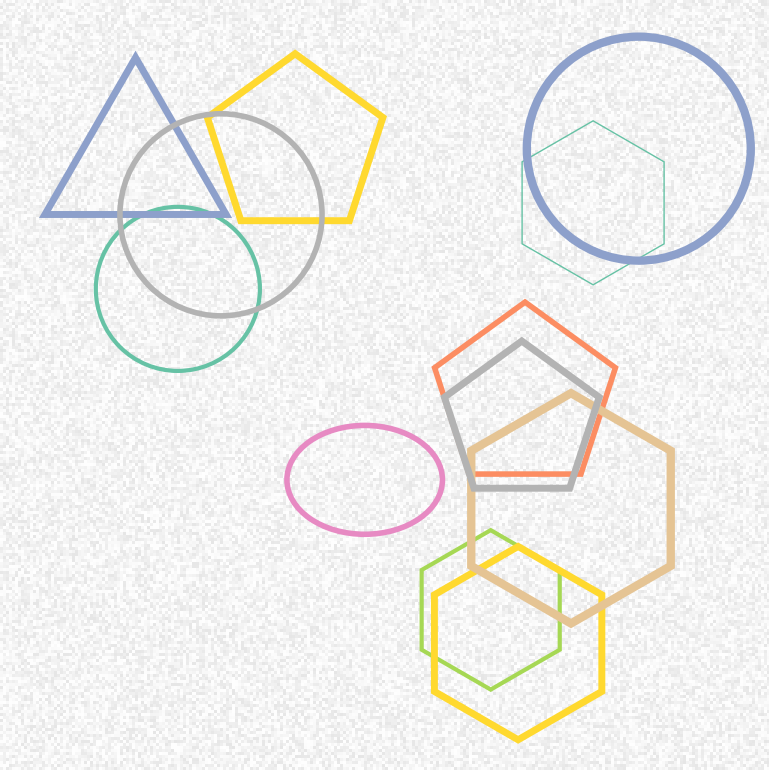[{"shape": "circle", "thickness": 1.5, "radius": 0.53, "center": [0.231, 0.625]}, {"shape": "hexagon", "thickness": 0.5, "radius": 0.53, "center": [0.77, 0.737]}, {"shape": "pentagon", "thickness": 2, "radius": 0.62, "center": [0.682, 0.484]}, {"shape": "circle", "thickness": 3, "radius": 0.73, "center": [0.83, 0.807]}, {"shape": "triangle", "thickness": 2.5, "radius": 0.68, "center": [0.176, 0.789]}, {"shape": "oval", "thickness": 2, "radius": 0.5, "center": [0.474, 0.377]}, {"shape": "hexagon", "thickness": 1.5, "radius": 0.52, "center": [0.637, 0.208]}, {"shape": "hexagon", "thickness": 2.5, "radius": 0.63, "center": [0.673, 0.165]}, {"shape": "pentagon", "thickness": 2.5, "radius": 0.6, "center": [0.383, 0.81]}, {"shape": "hexagon", "thickness": 3, "radius": 0.75, "center": [0.742, 0.34]}, {"shape": "pentagon", "thickness": 2.5, "radius": 0.53, "center": [0.678, 0.451]}, {"shape": "circle", "thickness": 2, "radius": 0.66, "center": [0.287, 0.721]}]